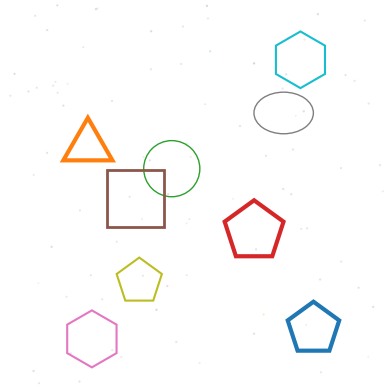[{"shape": "pentagon", "thickness": 3, "radius": 0.35, "center": [0.814, 0.146]}, {"shape": "triangle", "thickness": 3, "radius": 0.37, "center": [0.228, 0.62]}, {"shape": "circle", "thickness": 1, "radius": 0.36, "center": [0.446, 0.562]}, {"shape": "pentagon", "thickness": 3, "radius": 0.4, "center": [0.66, 0.399]}, {"shape": "square", "thickness": 2, "radius": 0.37, "center": [0.352, 0.484]}, {"shape": "hexagon", "thickness": 1.5, "radius": 0.37, "center": [0.239, 0.12]}, {"shape": "oval", "thickness": 1, "radius": 0.39, "center": [0.737, 0.707]}, {"shape": "pentagon", "thickness": 1.5, "radius": 0.31, "center": [0.362, 0.269]}, {"shape": "hexagon", "thickness": 1.5, "radius": 0.37, "center": [0.78, 0.845]}]